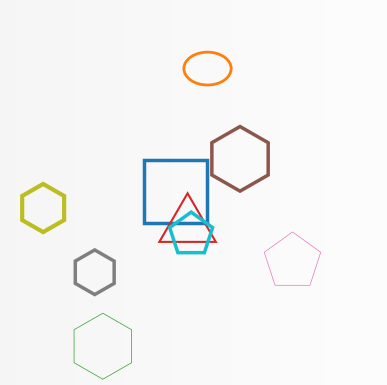[{"shape": "square", "thickness": 2.5, "radius": 0.41, "center": [0.453, 0.502]}, {"shape": "oval", "thickness": 2, "radius": 0.3, "center": [0.536, 0.822]}, {"shape": "hexagon", "thickness": 0.5, "radius": 0.43, "center": [0.265, 0.101]}, {"shape": "triangle", "thickness": 1.5, "radius": 0.42, "center": [0.484, 0.414]}, {"shape": "hexagon", "thickness": 2.5, "radius": 0.42, "center": [0.619, 0.587]}, {"shape": "pentagon", "thickness": 0.5, "radius": 0.38, "center": [0.755, 0.321]}, {"shape": "hexagon", "thickness": 2.5, "radius": 0.29, "center": [0.244, 0.293]}, {"shape": "hexagon", "thickness": 3, "radius": 0.31, "center": [0.111, 0.46]}, {"shape": "pentagon", "thickness": 2.5, "radius": 0.29, "center": [0.493, 0.391]}]